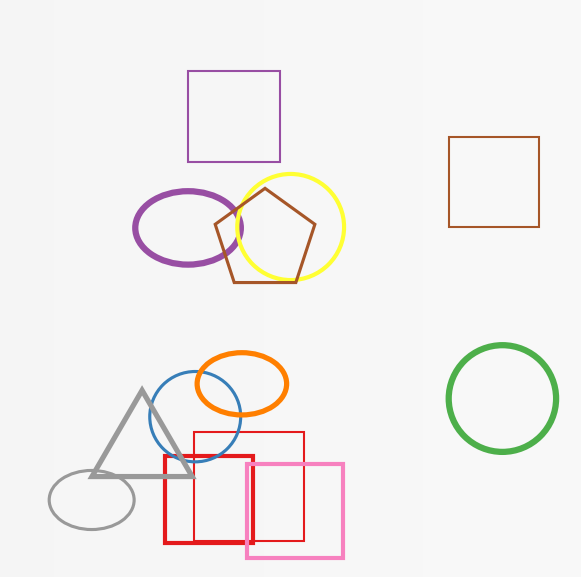[{"shape": "square", "thickness": 1, "radius": 0.47, "center": [0.428, 0.157]}, {"shape": "square", "thickness": 2, "radius": 0.38, "center": [0.36, 0.134]}, {"shape": "circle", "thickness": 1.5, "radius": 0.39, "center": [0.336, 0.278]}, {"shape": "circle", "thickness": 3, "radius": 0.46, "center": [0.864, 0.309]}, {"shape": "square", "thickness": 1, "radius": 0.4, "center": [0.402, 0.798]}, {"shape": "oval", "thickness": 3, "radius": 0.45, "center": [0.324, 0.604]}, {"shape": "oval", "thickness": 2.5, "radius": 0.39, "center": [0.416, 0.335]}, {"shape": "circle", "thickness": 2, "radius": 0.46, "center": [0.5, 0.606]}, {"shape": "square", "thickness": 1, "radius": 0.39, "center": [0.85, 0.684]}, {"shape": "pentagon", "thickness": 1.5, "radius": 0.45, "center": [0.456, 0.583]}, {"shape": "square", "thickness": 2, "radius": 0.41, "center": [0.508, 0.114]}, {"shape": "triangle", "thickness": 2.5, "radius": 0.5, "center": [0.244, 0.224]}, {"shape": "oval", "thickness": 1.5, "radius": 0.37, "center": [0.158, 0.133]}]